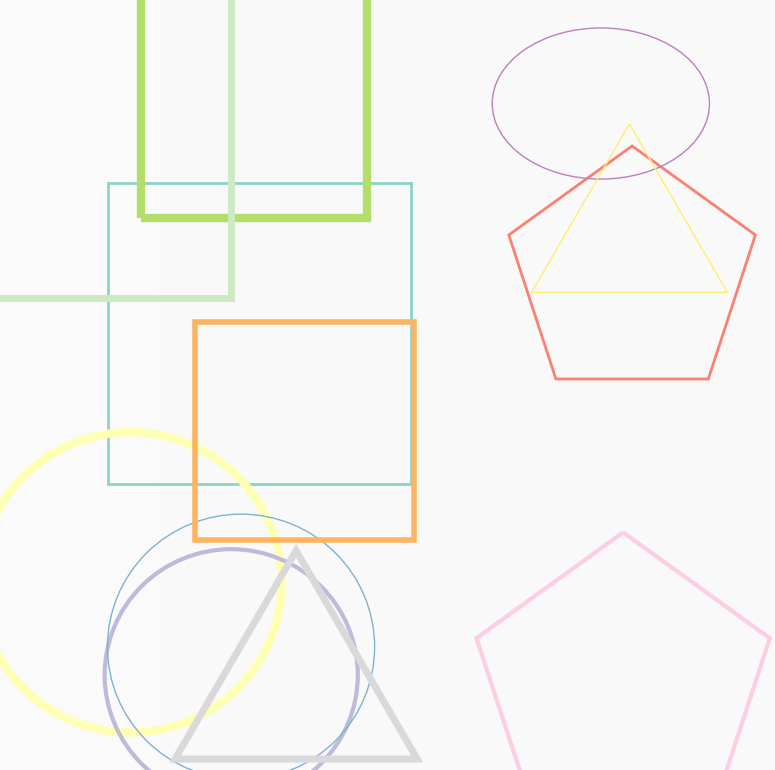[{"shape": "square", "thickness": 1, "radius": 0.98, "center": [0.335, 0.567]}, {"shape": "circle", "thickness": 3, "radius": 0.98, "center": [0.168, 0.244]}, {"shape": "circle", "thickness": 1.5, "radius": 0.82, "center": [0.298, 0.123]}, {"shape": "pentagon", "thickness": 1, "radius": 0.84, "center": [0.816, 0.643]}, {"shape": "circle", "thickness": 0.5, "radius": 0.86, "center": [0.311, 0.16]}, {"shape": "square", "thickness": 2, "radius": 0.71, "center": [0.393, 0.44]}, {"shape": "square", "thickness": 3, "radius": 0.73, "center": [0.328, 0.862]}, {"shape": "pentagon", "thickness": 1.5, "radius": 0.99, "center": [0.804, 0.11]}, {"shape": "triangle", "thickness": 2.5, "radius": 0.9, "center": [0.382, 0.104]}, {"shape": "oval", "thickness": 0.5, "radius": 0.7, "center": [0.775, 0.866]}, {"shape": "square", "thickness": 2.5, "radius": 0.98, "center": [0.102, 0.809]}, {"shape": "triangle", "thickness": 0.5, "radius": 0.73, "center": [0.812, 0.693]}]